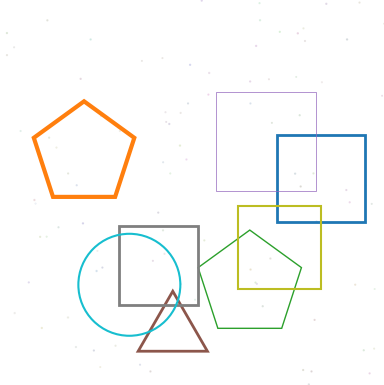[{"shape": "square", "thickness": 2, "radius": 0.57, "center": [0.834, 0.537]}, {"shape": "pentagon", "thickness": 3, "radius": 0.69, "center": [0.218, 0.6]}, {"shape": "pentagon", "thickness": 1, "radius": 0.71, "center": [0.649, 0.261]}, {"shape": "square", "thickness": 0.5, "radius": 0.65, "center": [0.691, 0.632]}, {"shape": "triangle", "thickness": 2, "radius": 0.52, "center": [0.449, 0.14]}, {"shape": "square", "thickness": 2, "radius": 0.51, "center": [0.412, 0.31]}, {"shape": "square", "thickness": 1.5, "radius": 0.54, "center": [0.727, 0.358]}, {"shape": "circle", "thickness": 1.5, "radius": 0.66, "center": [0.336, 0.26]}]